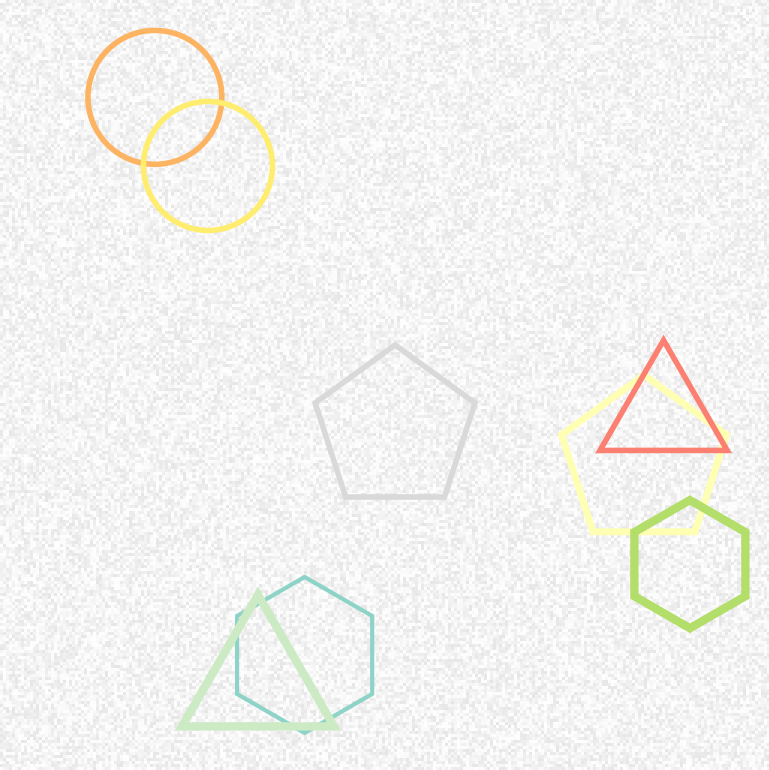[{"shape": "hexagon", "thickness": 1.5, "radius": 0.51, "center": [0.396, 0.149]}, {"shape": "pentagon", "thickness": 2.5, "radius": 0.56, "center": [0.836, 0.4]}, {"shape": "triangle", "thickness": 2, "radius": 0.48, "center": [0.862, 0.463]}, {"shape": "circle", "thickness": 2, "radius": 0.43, "center": [0.201, 0.874]}, {"shape": "hexagon", "thickness": 3, "radius": 0.42, "center": [0.896, 0.267]}, {"shape": "pentagon", "thickness": 2, "radius": 0.55, "center": [0.513, 0.443]}, {"shape": "triangle", "thickness": 3, "radius": 0.57, "center": [0.335, 0.114]}, {"shape": "circle", "thickness": 2, "radius": 0.42, "center": [0.27, 0.784]}]